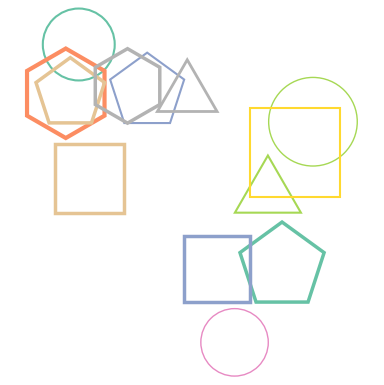[{"shape": "pentagon", "thickness": 2.5, "radius": 0.57, "center": [0.733, 0.308]}, {"shape": "circle", "thickness": 1.5, "radius": 0.47, "center": [0.205, 0.884]}, {"shape": "hexagon", "thickness": 3, "radius": 0.58, "center": [0.171, 0.758]}, {"shape": "square", "thickness": 2.5, "radius": 0.43, "center": [0.563, 0.301]}, {"shape": "pentagon", "thickness": 1.5, "radius": 0.51, "center": [0.382, 0.762]}, {"shape": "circle", "thickness": 1, "radius": 0.44, "center": [0.609, 0.111]}, {"shape": "triangle", "thickness": 1.5, "radius": 0.49, "center": [0.696, 0.497]}, {"shape": "circle", "thickness": 1, "radius": 0.58, "center": [0.813, 0.684]}, {"shape": "square", "thickness": 1.5, "radius": 0.58, "center": [0.766, 0.604]}, {"shape": "square", "thickness": 2.5, "radius": 0.45, "center": [0.233, 0.536]}, {"shape": "pentagon", "thickness": 2.5, "radius": 0.47, "center": [0.183, 0.757]}, {"shape": "hexagon", "thickness": 2.5, "radius": 0.48, "center": [0.331, 0.777]}, {"shape": "triangle", "thickness": 2, "radius": 0.45, "center": [0.486, 0.755]}]